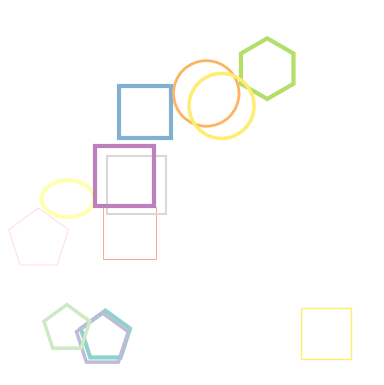[{"shape": "pentagon", "thickness": 3, "radius": 0.34, "center": [0.274, 0.126]}, {"shape": "oval", "thickness": 3, "radius": 0.34, "center": [0.176, 0.484]}, {"shape": "pentagon", "thickness": 2.5, "radius": 0.35, "center": [0.266, 0.117]}, {"shape": "square", "thickness": 0.5, "radius": 0.34, "center": [0.336, 0.395]}, {"shape": "square", "thickness": 3, "radius": 0.34, "center": [0.376, 0.708]}, {"shape": "circle", "thickness": 2, "radius": 0.43, "center": [0.536, 0.757]}, {"shape": "hexagon", "thickness": 3, "radius": 0.39, "center": [0.694, 0.822]}, {"shape": "pentagon", "thickness": 0.5, "radius": 0.41, "center": [0.1, 0.378]}, {"shape": "square", "thickness": 1.5, "radius": 0.38, "center": [0.355, 0.519]}, {"shape": "square", "thickness": 3, "radius": 0.39, "center": [0.323, 0.543]}, {"shape": "pentagon", "thickness": 2.5, "radius": 0.31, "center": [0.174, 0.146]}, {"shape": "circle", "thickness": 2.5, "radius": 0.42, "center": [0.575, 0.725]}, {"shape": "square", "thickness": 1, "radius": 0.33, "center": [0.846, 0.134]}]